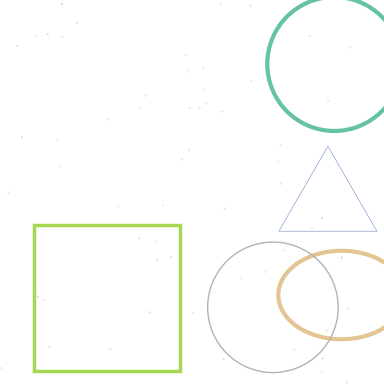[{"shape": "circle", "thickness": 3, "radius": 0.87, "center": [0.868, 0.834]}, {"shape": "triangle", "thickness": 0.5, "radius": 0.74, "center": [0.852, 0.473]}, {"shape": "square", "thickness": 2.5, "radius": 0.95, "center": [0.279, 0.226]}, {"shape": "oval", "thickness": 3, "radius": 0.82, "center": [0.887, 0.234]}, {"shape": "circle", "thickness": 1, "radius": 0.85, "center": [0.709, 0.202]}]